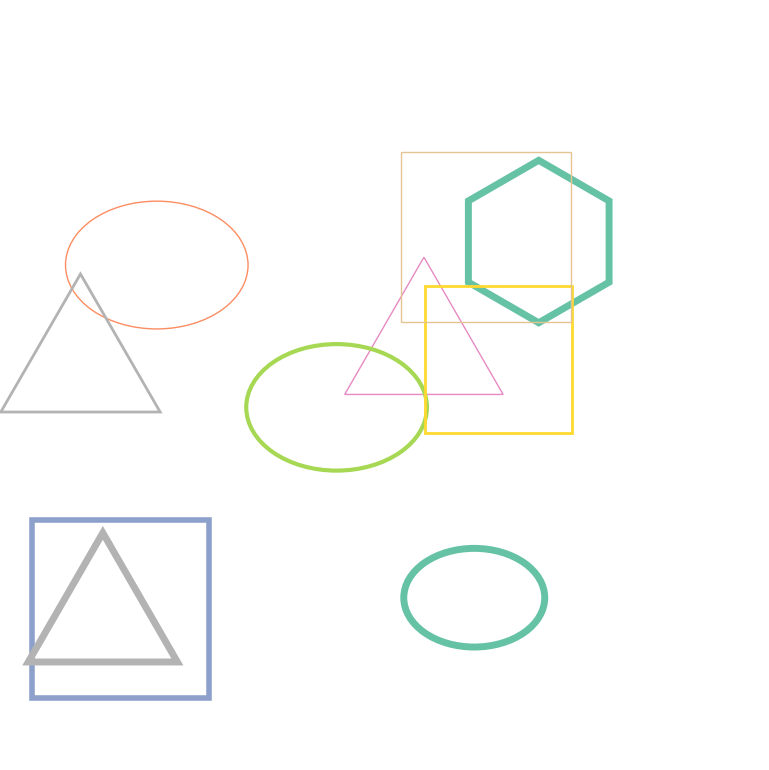[{"shape": "oval", "thickness": 2.5, "radius": 0.46, "center": [0.616, 0.224]}, {"shape": "hexagon", "thickness": 2.5, "radius": 0.53, "center": [0.7, 0.686]}, {"shape": "oval", "thickness": 0.5, "radius": 0.59, "center": [0.204, 0.656]}, {"shape": "square", "thickness": 2, "radius": 0.58, "center": [0.157, 0.209]}, {"shape": "triangle", "thickness": 0.5, "radius": 0.59, "center": [0.551, 0.547]}, {"shape": "oval", "thickness": 1.5, "radius": 0.59, "center": [0.437, 0.471]}, {"shape": "square", "thickness": 1, "radius": 0.48, "center": [0.648, 0.533]}, {"shape": "square", "thickness": 0.5, "radius": 0.55, "center": [0.632, 0.693]}, {"shape": "triangle", "thickness": 2.5, "radius": 0.56, "center": [0.134, 0.196]}, {"shape": "triangle", "thickness": 1, "radius": 0.6, "center": [0.105, 0.525]}]